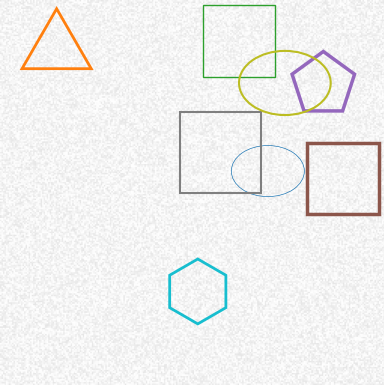[{"shape": "oval", "thickness": 0.5, "radius": 0.47, "center": [0.696, 0.556]}, {"shape": "triangle", "thickness": 2, "radius": 0.52, "center": [0.147, 0.873]}, {"shape": "square", "thickness": 1, "radius": 0.47, "center": [0.621, 0.894]}, {"shape": "pentagon", "thickness": 2.5, "radius": 0.43, "center": [0.84, 0.781]}, {"shape": "square", "thickness": 2.5, "radius": 0.47, "center": [0.891, 0.536]}, {"shape": "square", "thickness": 1.5, "radius": 0.53, "center": [0.574, 0.604]}, {"shape": "oval", "thickness": 1.5, "radius": 0.6, "center": [0.74, 0.785]}, {"shape": "hexagon", "thickness": 2, "radius": 0.42, "center": [0.514, 0.243]}]